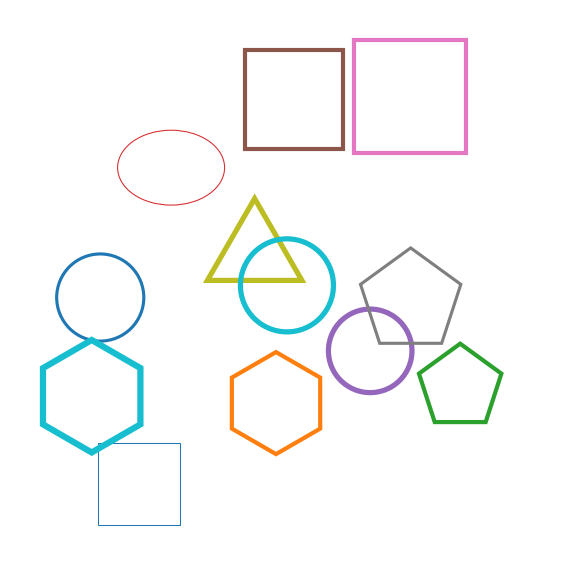[{"shape": "square", "thickness": 0.5, "radius": 0.35, "center": [0.241, 0.161]}, {"shape": "circle", "thickness": 1.5, "radius": 0.38, "center": [0.174, 0.484]}, {"shape": "hexagon", "thickness": 2, "radius": 0.44, "center": [0.478, 0.301]}, {"shape": "pentagon", "thickness": 2, "radius": 0.38, "center": [0.797, 0.329]}, {"shape": "oval", "thickness": 0.5, "radius": 0.46, "center": [0.296, 0.709]}, {"shape": "circle", "thickness": 2.5, "radius": 0.36, "center": [0.641, 0.392]}, {"shape": "square", "thickness": 2, "radius": 0.43, "center": [0.509, 0.827]}, {"shape": "square", "thickness": 2, "radius": 0.49, "center": [0.71, 0.832]}, {"shape": "pentagon", "thickness": 1.5, "radius": 0.46, "center": [0.711, 0.479]}, {"shape": "triangle", "thickness": 2.5, "radius": 0.47, "center": [0.441, 0.561]}, {"shape": "circle", "thickness": 2.5, "radius": 0.4, "center": [0.497, 0.505]}, {"shape": "hexagon", "thickness": 3, "radius": 0.49, "center": [0.159, 0.313]}]